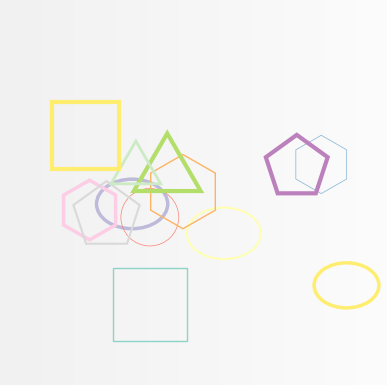[{"shape": "square", "thickness": 1, "radius": 0.47, "center": [0.387, 0.21]}, {"shape": "oval", "thickness": 1.5, "radius": 0.48, "center": [0.578, 0.394]}, {"shape": "oval", "thickness": 2.5, "radius": 0.46, "center": [0.341, 0.47]}, {"shape": "circle", "thickness": 0.5, "radius": 0.37, "center": [0.387, 0.436]}, {"shape": "hexagon", "thickness": 0.5, "radius": 0.38, "center": [0.829, 0.573]}, {"shape": "hexagon", "thickness": 1, "radius": 0.48, "center": [0.472, 0.502]}, {"shape": "triangle", "thickness": 3, "radius": 0.5, "center": [0.432, 0.554]}, {"shape": "hexagon", "thickness": 2.5, "radius": 0.39, "center": [0.231, 0.454]}, {"shape": "pentagon", "thickness": 1.5, "radius": 0.45, "center": [0.275, 0.44]}, {"shape": "pentagon", "thickness": 3, "radius": 0.42, "center": [0.766, 0.566]}, {"shape": "triangle", "thickness": 2, "radius": 0.37, "center": [0.351, 0.56]}, {"shape": "square", "thickness": 3, "radius": 0.43, "center": [0.221, 0.647]}, {"shape": "oval", "thickness": 2.5, "radius": 0.42, "center": [0.894, 0.259]}]